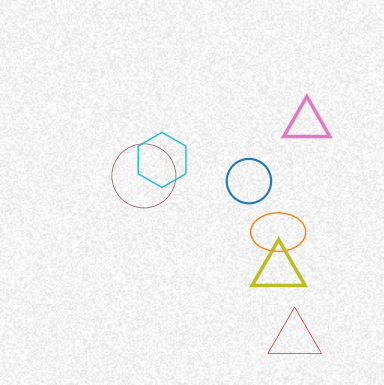[{"shape": "circle", "thickness": 1.5, "radius": 0.29, "center": [0.647, 0.53]}, {"shape": "oval", "thickness": 1, "radius": 0.36, "center": [0.723, 0.397]}, {"shape": "triangle", "thickness": 0.5, "radius": 0.4, "center": [0.765, 0.122]}, {"shape": "circle", "thickness": 0.5, "radius": 0.42, "center": [0.374, 0.543]}, {"shape": "triangle", "thickness": 2.5, "radius": 0.35, "center": [0.797, 0.68]}, {"shape": "triangle", "thickness": 2.5, "radius": 0.4, "center": [0.724, 0.298]}, {"shape": "hexagon", "thickness": 1, "radius": 0.36, "center": [0.421, 0.585]}]